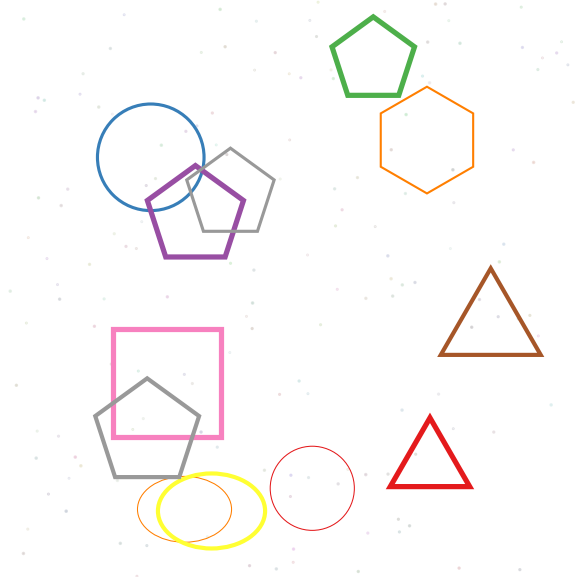[{"shape": "triangle", "thickness": 2.5, "radius": 0.4, "center": [0.745, 0.196]}, {"shape": "circle", "thickness": 0.5, "radius": 0.36, "center": [0.541, 0.154]}, {"shape": "circle", "thickness": 1.5, "radius": 0.46, "center": [0.261, 0.727]}, {"shape": "pentagon", "thickness": 2.5, "radius": 0.38, "center": [0.646, 0.895]}, {"shape": "pentagon", "thickness": 2.5, "radius": 0.44, "center": [0.338, 0.625]}, {"shape": "oval", "thickness": 0.5, "radius": 0.41, "center": [0.32, 0.117]}, {"shape": "hexagon", "thickness": 1, "radius": 0.46, "center": [0.739, 0.757]}, {"shape": "oval", "thickness": 2, "radius": 0.46, "center": [0.366, 0.114]}, {"shape": "triangle", "thickness": 2, "radius": 0.5, "center": [0.85, 0.435]}, {"shape": "square", "thickness": 2.5, "radius": 0.47, "center": [0.289, 0.335]}, {"shape": "pentagon", "thickness": 1.5, "radius": 0.4, "center": [0.399, 0.663]}, {"shape": "pentagon", "thickness": 2, "radius": 0.47, "center": [0.255, 0.249]}]